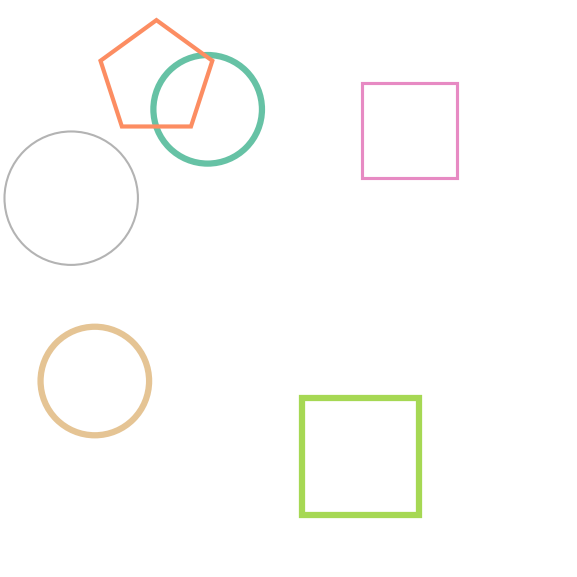[{"shape": "circle", "thickness": 3, "radius": 0.47, "center": [0.36, 0.81]}, {"shape": "pentagon", "thickness": 2, "radius": 0.51, "center": [0.271, 0.862]}, {"shape": "square", "thickness": 1.5, "radius": 0.41, "center": [0.71, 0.774]}, {"shape": "square", "thickness": 3, "radius": 0.51, "center": [0.624, 0.208]}, {"shape": "circle", "thickness": 3, "radius": 0.47, "center": [0.164, 0.339]}, {"shape": "circle", "thickness": 1, "radius": 0.58, "center": [0.123, 0.656]}]